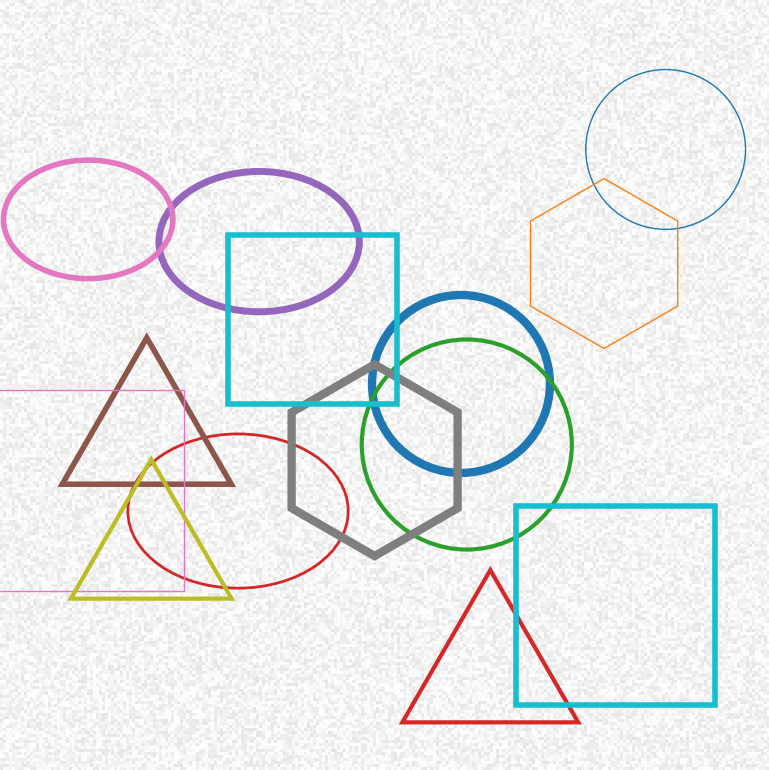[{"shape": "circle", "thickness": 3, "radius": 0.58, "center": [0.599, 0.501]}, {"shape": "circle", "thickness": 0.5, "radius": 0.52, "center": [0.864, 0.806]}, {"shape": "hexagon", "thickness": 0.5, "radius": 0.55, "center": [0.785, 0.658]}, {"shape": "circle", "thickness": 1.5, "radius": 0.68, "center": [0.606, 0.423]}, {"shape": "triangle", "thickness": 1.5, "radius": 0.66, "center": [0.637, 0.128]}, {"shape": "oval", "thickness": 1, "radius": 0.72, "center": [0.309, 0.336]}, {"shape": "oval", "thickness": 2.5, "radius": 0.65, "center": [0.337, 0.686]}, {"shape": "triangle", "thickness": 2, "radius": 0.63, "center": [0.191, 0.435]}, {"shape": "oval", "thickness": 2, "radius": 0.55, "center": [0.115, 0.715]}, {"shape": "square", "thickness": 0.5, "radius": 0.65, "center": [0.108, 0.363]}, {"shape": "hexagon", "thickness": 3, "radius": 0.62, "center": [0.487, 0.402]}, {"shape": "triangle", "thickness": 1.5, "radius": 0.6, "center": [0.196, 0.283]}, {"shape": "square", "thickness": 2, "radius": 0.64, "center": [0.799, 0.214]}, {"shape": "square", "thickness": 2, "radius": 0.55, "center": [0.406, 0.585]}]